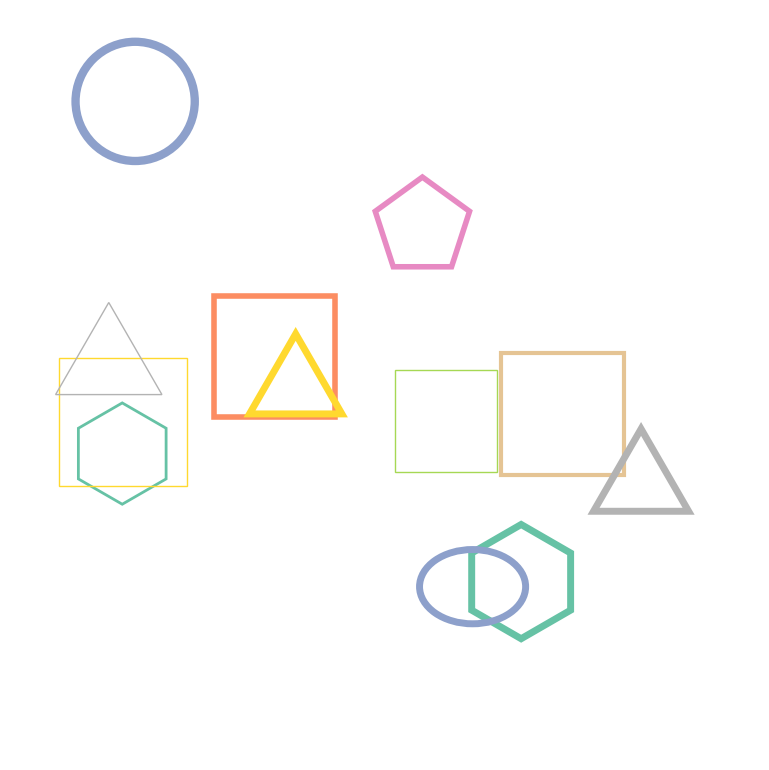[{"shape": "hexagon", "thickness": 1, "radius": 0.33, "center": [0.159, 0.411]}, {"shape": "hexagon", "thickness": 2.5, "radius": 0.37, "center": [0.677, 0.245]}, {"shape": "square", "thickness": 2, "radius": 0.39, "center": [0.356, 0.537]}, {"shape": "circle", "thickness": 3, "radius": 0.39, "center": [0.176, 0.868]}, {"shape": "oval", "thickness": 2.5, "radius": 0.34, "center": [0.614, 0.238]}, {"shape": "pentagon", "thickness": 2, "radius": 0.32, "center": [0.549, 0.706]}, {"shape": "square", "thickness": 0.5, "radius": 0.33, "center": [0.579, 0.453]}, {"shape": "triangle", "thickness": 2.5, "radius": 0.35, "center": [0.384, 0.497]}, {"shape": "square", "thickness": 0.5, "radius": 0.42, "center": [0.16, 0.452]}, {"shape": "square", "thickness": 1.5, "radius": 0.4, "center": [0.731, 0.462]}, {"shape": "triangle", "thickness": 0.5, "radius": 0.4, "center": [0.141, 0.527]}, {"shape": "triangle", "thickness": 2.5, "radius": 0.36, "center": [0.833, 0.372]}]